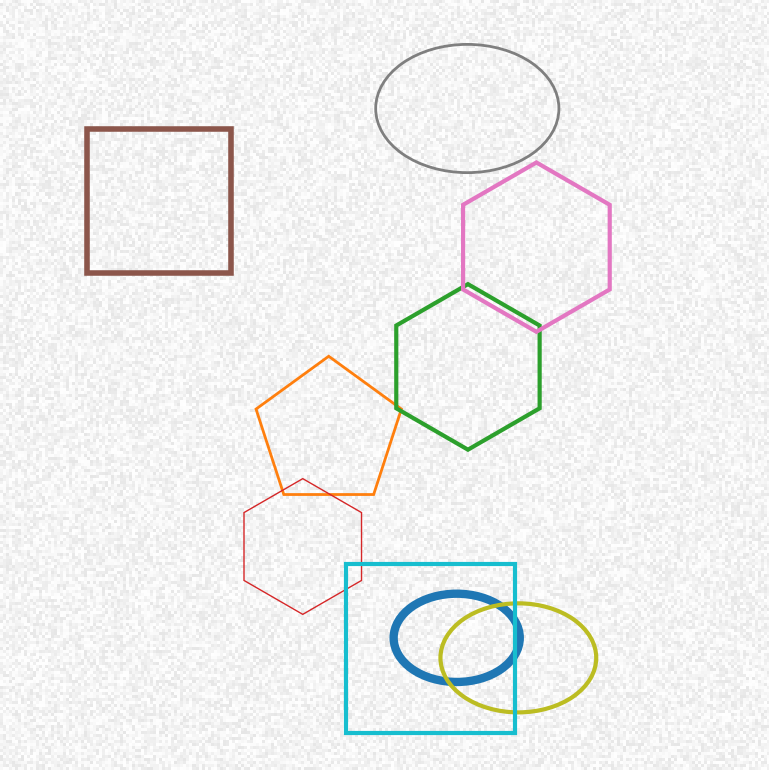[{"shape": "oval", "thickness": 3, "radius": 0.41, "center": [0.593, 0.172]}, {"shape": "pentagon", "thickness": 1, "radius": 0.5, "center": [0.427, 0.438]}, {"shape": "hexagon", "thickness": 1.5, "radius": 0.54, "center": [0.608, 0.523]}, {"shape": "hexagon", "thickness": 0.5, "radius": 0.44, "center": [0.393, 0.29]}, {"shape": "square", "thickness": 2, "radius": 0.47, "center": [0.207, 0.739]}, {"shape": "hexagon", "thickness": 1.5, "radius": 0.55, "center": [0.697, 0.679]}, {"shape": "oval", "thickness": 1, "radius": 0.59, "center": [0.607, 0.859]}, {"shape": "oval", "thickness": 1.5, "radius": 0.51, "center": [0.673, 0.146]}, {"shape": "square", "thickness": 1.5, "radius": 0.55, "center": [0.559, 0.157]}]